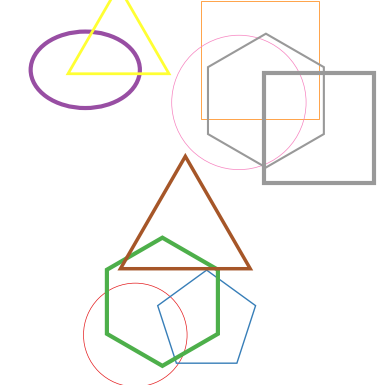[{"shape": "circle", "thickness": 0.5, "radius": 0.67, "center": [0.351, 0.13]}, {"shape": "pentagon", "thickness": 1, "radius": 0.67, "center": [0.537, 0.165]}, {"shape": "hexagon", "thickness": 3, "radius": 0.83, "center": [0.422, 0.216]}, {"shape": "oval", "thickness": 3, "radius": 0.71, "center": [0.221, 0.819]}, {"shape": "square", "thickness": 0.5, "radius": 0.77, "center": [0.676, 0.843]}, {"shape": "triangle", "thickness": 2, "radius": 0.76, "center": [0.308, 0.884]}, {"shape": "triangle", "thickness": 2.5, "radius": 0.97, "center": [0.481, 0.399]}, {"shape": "circle", "thickness": 0.5, "radius": 0.87, "center": [0.621, 0.734]}, {"shape": "hexagon", "thickness": 1.5, "radius": 0.87, "center": [0.691, 0.739]}, {"shape": "square", "thickness": 3, "radius": 0.71, "center": [0.828, 0.667]}]